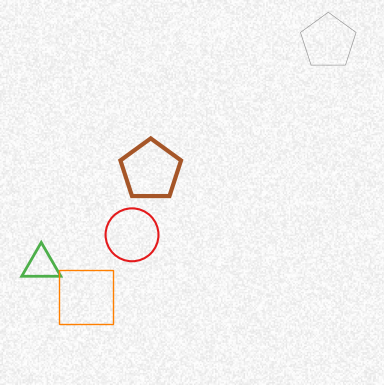[{"shape": "circle", "thickness": 1.5, "radius": 0.34, "center": [0.343, 0.39]}, {"shape": "triangle", "thickness": 2, "radius": 0.29, "center": [0.107, 0.312]}, {"shape": "square", "thickness": 1, "radius": 0.35, "center": [0.223, 0.228]}, {"shape": "pentagon", "thickness": 3, "radius": 0.41, "center": [0.392, 0.558]}, {"shape": "pentagon", "thickness": 0.5, "radius": 0.38, "center": [0.853, 0.892]}]